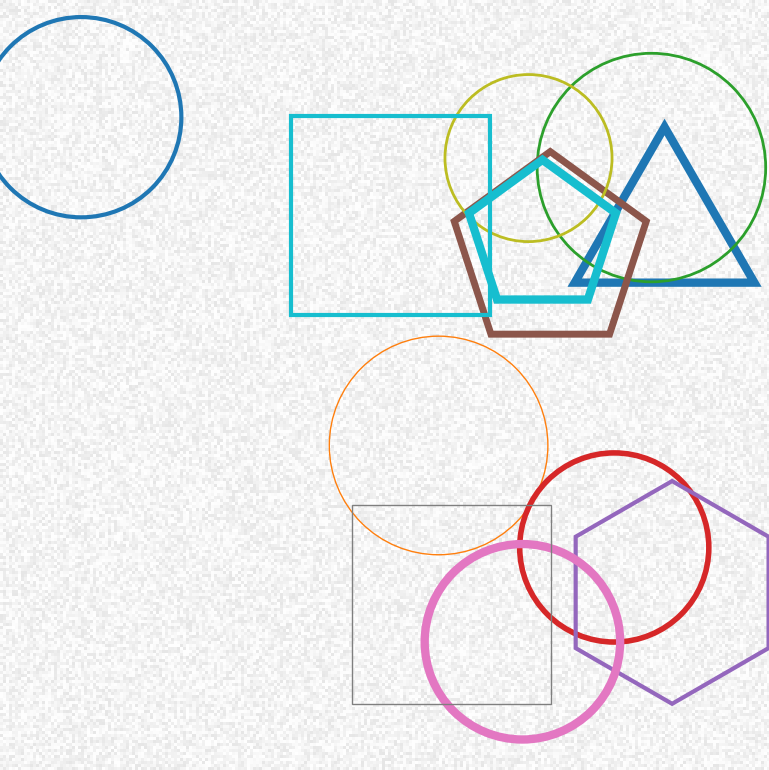[{"shape": "triangle", "thickness": 3, "radius": 0.67, "center": [0.863, 0.7]}, {"shape": "circle", "thickness": 1.5, "radius": 0.65, "center": [0.105, 0.848]}, {"shape": "circle", "thickness": 0.5, "radius": 0.71, "center": [0.57, 0.421]}, {"shape": "circle", "thickness": 1, "radius": 0.74, "center": [0.846, 0.782]}, {"shape": "circle", "thickness": 2, "radius": 0.61, "center": [0.798, 0.289]}, {"shape": "hexagon", "thickness": 1.5, "radius": 0.72, "center": [0.873, 0.231]}, {"shape": "pentagon", "thickness": 2.5, "radius": 0.66, "center": [0.715, 0.672]}, {"shape": "circle", "thickness": 3, "radius": 0.63, "center": [0.678, 0.167]}, {"shape": "square", "thickness": 0.5, "radius": 0.65, "center": [0.587, 0.215]}, {"shape": "circle", "thickness": 1, "radius": 0.54, "center": [0.686, 0.795]}, {"shape": "square", "thickness": 1.5, "radius": 0.65, "center": [0.508, 0.72]}, {"shape": "pentagon", "thickness": 3, "radius": 0.5, "center": [0.704, 0.692]}]